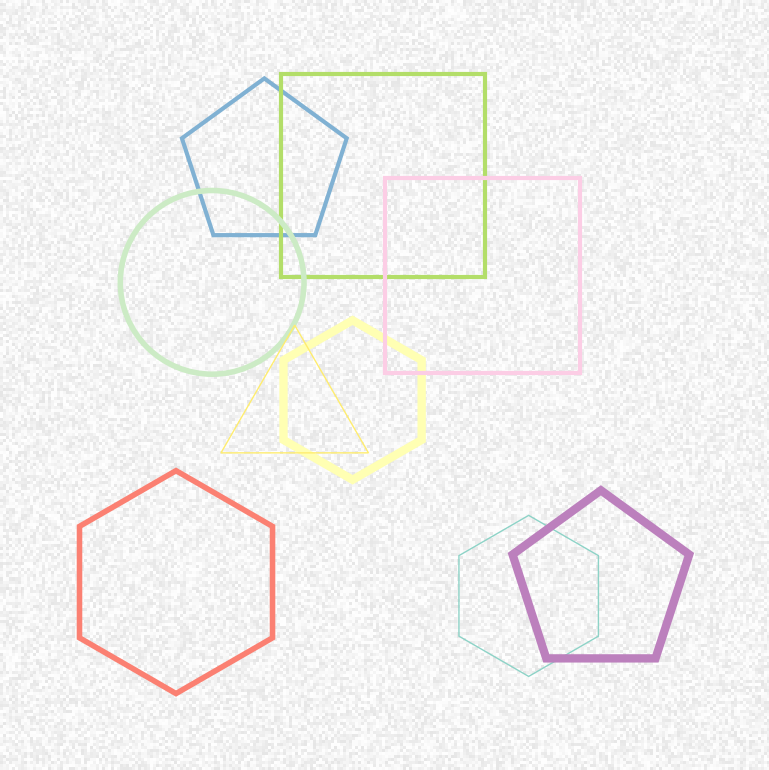[{"shape": "hexagon", "thickness": 0.5, "radius": 0.52, "center": [0.687, 0.226]}, {"shape": "hexagon", "thickness": 3, "radius": 0.52, "center": [0.458, 0.48]}, {"shape": "hexagon", "thickness": 2, "radius": 0.72, "center": [0.229, 0.244]}, {"shape": "pentagon", "thickness": 1.5, "radius": 0.56, "center": [0.343, 0.786]}, {"shape": "square", "thickness": 1.5, "radius": 0.66, "center": [0.497, 0.772]}, {"shape": "square", "thickness": 1.5, "radius": 0.63, "center": [0.627, 0.643]}, {"shape": "pentagon", "thickness": 3, "radius": 0.6, "center": [0.78, 0.243]}, {"shape": "circle", "thickness": 2, "radius": 0.6, "center": [0.276, 0.633]}, {"shape": "triangle", "thickness": 0.5, "radius": 0.55, "center": [0.383, 0.467]}]